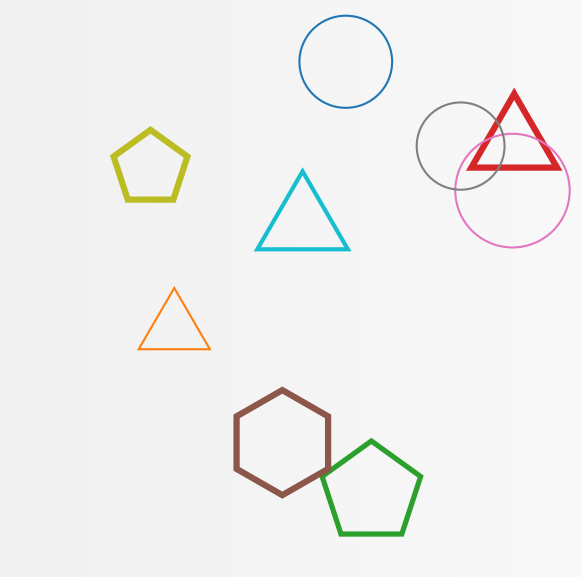[{"shape": "circle", "thickness": 1, "radius": 0.4, "center": [0.595, 0.892]}, {"shape": "triangle", "thickness": 1, "radius": 0.35, "center": [0.3, 0.43]}, {"shape": "pentagon", "thickness": 2.5, "radius": 0.45, "center": [0.639, 0.146]}, {"shape": "triangle", "thickness": 3, "radius": 0.43, "center": [0.885, 0.752]}, {"shape": "hexagon", "thickness": 3, "radius": 0.45, "center": [0.486, 0.233]}, {"shape": "circle", "thickness": 1, "radius": 0.49, "center": [0.882, 0.669]}, {"shape": "circle", "thickness": 1, "radius": 0.38, "center": [0.792, 0.746]}, {"shape": "pentagon", "thickness": 3, "radius": 0.33, "center": [0.259, 0.707]}, {"shape": "triangle", "thickness": 2, "radius": 0.45, "center": [0.521, 0.612]}]